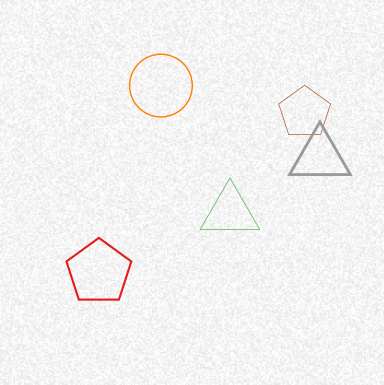[{"shape": "pentagon", "thickness": 1.5, "radius": 0.44, "center": [0.257, 0.294]}, {"shape": "triangle", "thickness": 0.5, "radius": 0.45, "center": [0.597, 0.449]}, {"shape": "circle", "thickness": 1, "radius": 0.41, "center": [0.418, 0.778]}, {"shape": "pentagon", "thickness": 0.5, "radius": 0.35, "center": [0.791, 0.708]}, {"shape": "triangle", "thickness": 2, "radius": 0.46, "center": [0.831, 0.592]}]